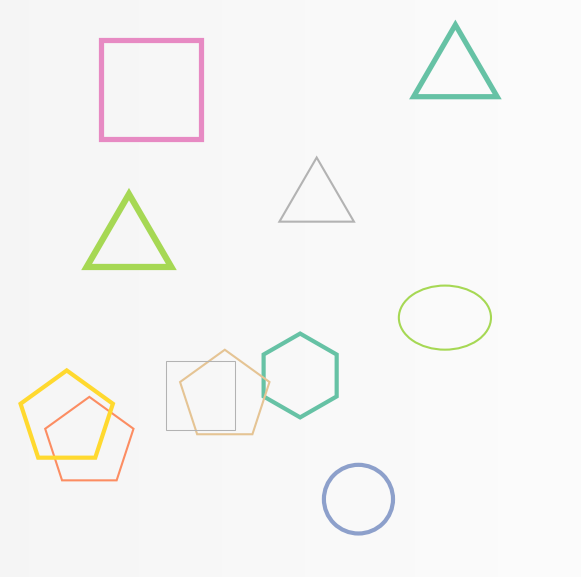[{"shape": "hexagon", "thickness": 2, "radius": 0.36, "center": [0.516, 0.349]}, {"shape": "triangle", "thickness": 2.5, "radius": 0.42, "center": [0.783, 0.873]}, {"shape": "pentagon", "thickness": 1, "radius": 0.4, "center": [0.154, 0.232]}, {"shape": "circle", "thickness": 2, "radius": 0.3, "center": [0.617, 0.135]}, {"shape": "square", "thickness": 2.5, "radius": 0.43, "center": [0.26, 0.844]}, {"shape": "triangle", "thickness": 3, "radius": 0.42, "center": [0.222, 0.579]}, {"shape": "oval", "thickness": 1, "radius": 0.4, "center": [0.765, 0.449]}, {"shape": "pentagon", "thickness": 2, "radius": 0.42, "center": [0.115, 0.274]}, {"shape": "pentagon", "thickness": 1, "radius": 0.4, "center": [0.387, 0.313]}, {"shape": "triangle", "thickness": 1, "radius": 0.37, "center": [0.545, 0.652]}, {"shape": "square", "thickness": 0.5, "radius": 0.3, "center": [0.345, 0.314]}]